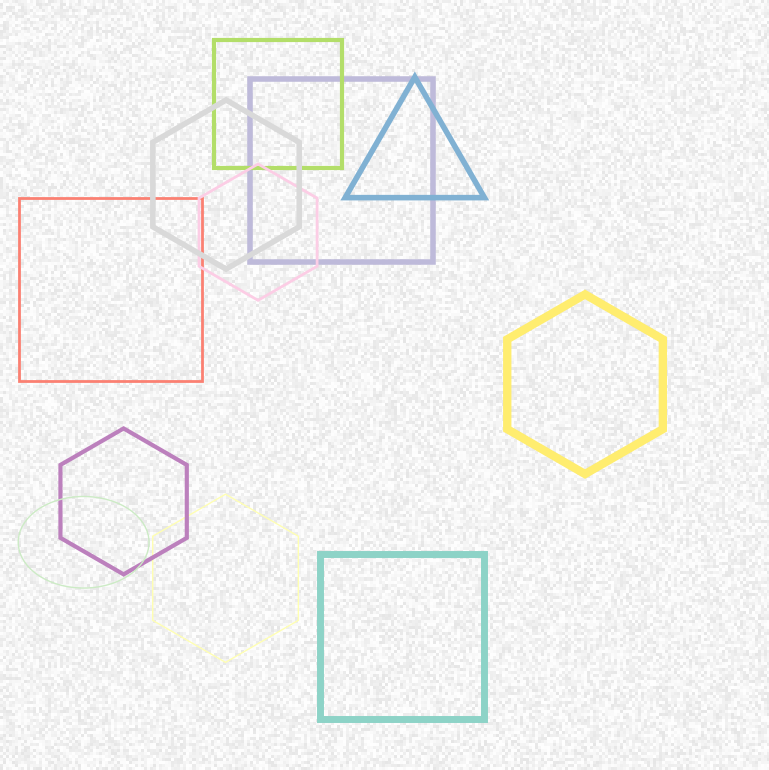[{"shape": "square", "thickness": 2.5, "radius": 0.53, "center": [0.522, 0.174]}, {"shape": "hexagon", "thickness": 0.5, "radius": 0.55, "center": [0.293, 0.249]}, {"shape": "square", "thickness": 2, "radius": 0.59, "center": [0.443, 0.778]}, {"shape": "square", "thickness": 1, "radius": 0.59, "center": [0.144, 0.624]}, {"shape": "triangle", "thickness": 2, "radius": 0.52, "center": [0.539, 0.796]}, {"shape": "square", "thickness": 1.5, "radius": 0.42, "center": [0.361, 0.865]}, {"shape": "hexagon", "thickness": 1, "radius": 0.44, "center": [0.335, 0.698]}, {"shape": "hexagon", "thickness": 2, "radius": 0.55, "center": [0.294, 0.76]}, {"shape": "hexagon", "thickness": 1.5, "radius": 0.47, "center": [0.161, 0.349]}, {"shape": "oval", "thickness": 0.5, "radius": 0.42, "center": [0.109, 0.296]}, {"shape": "hexagon", "thickness": 3, "radius": 0.58, "center": [0.76, 0.501]}]